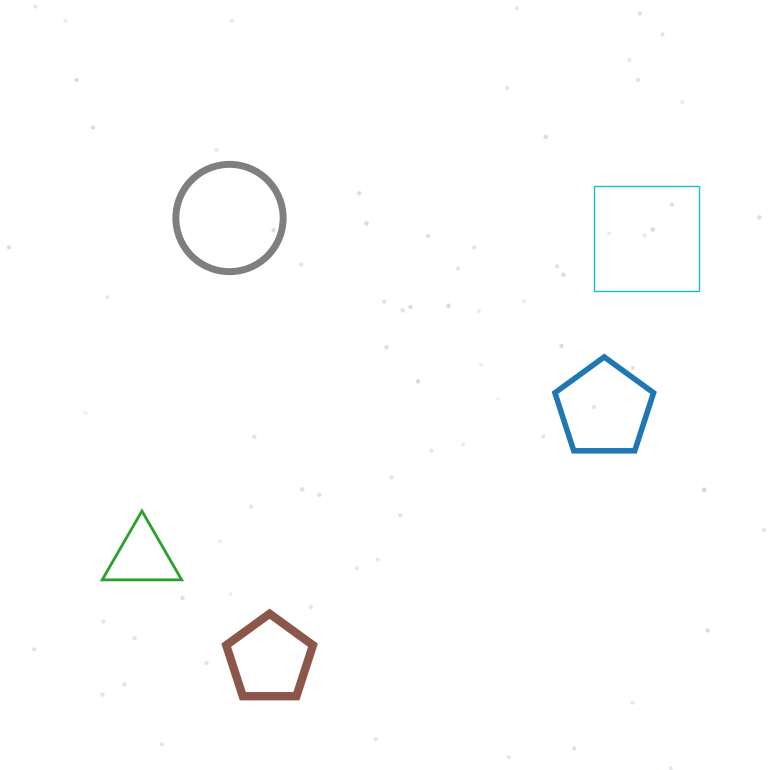[{"shape": "pentagon", "thickness": 2, "radius": 0.34, "center": [0.785, 0.469]}, {"shape": "triangle", "thickness": 1, "radius": 0.3, "center": [0.184, 0.277]}, {"shape": "pentagon", "thickness": 3, "radius": 0.3, "center": [0.35, 0.144]}, {"shape": "circle", "thickness": 2.5, "radius": 0.35, "center": [0.298, 0.717]}, {"shape": "square", "thickness": 0.5, "radius": 0.34, "center": [0.839, 0.69]}]